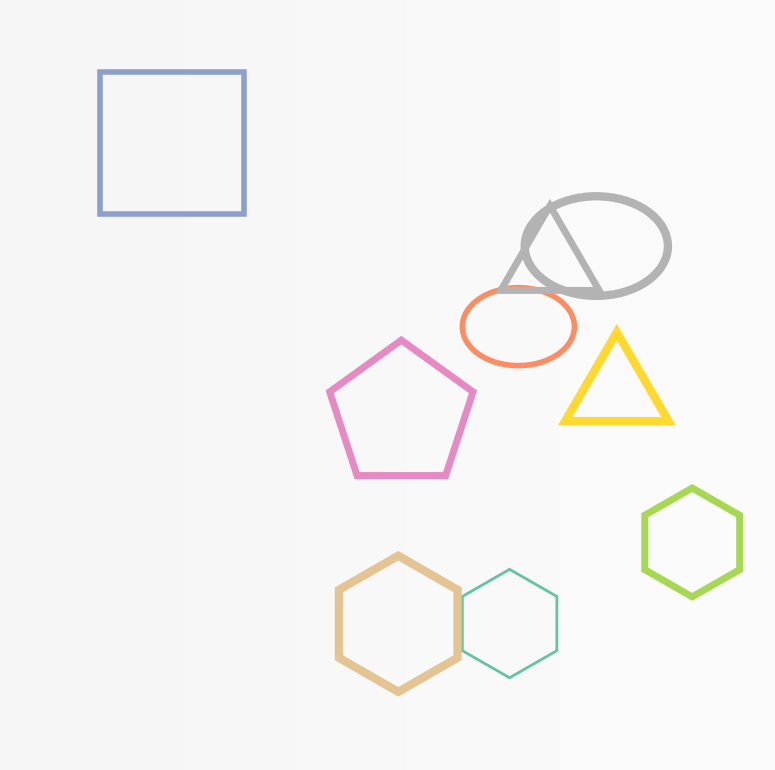[{"shape": "hexagon", "thickness": 1, "radius": 0.35, "center": [0.658, 0.19]}, {"shape": "oval", "thickness": 2, "radius": 0.36, "center": [0.669, 0.576]}, {"shape": "square", "thickness": 2, "radius": 0.46, "center": [0.222, 0.814]}, {"shape": "pentagon", "thickness": 2.5, "radius": 0.49, "center": [0.518, 0.461]}, {"shape": "hexagon", "thickness": 2.5, "radius": 0.35, "center": [0.893, 0.296]}, {"shape": "triangle", "thickness": 3, "radius": 0.38, "center": [0.796, 0.492]}, {"shape": "hexagon", "thickness": 3, "radius": 0.44, "center": [0.514, 0.19]}, {"shape": "oval", "thickness": 3, "radius": 0.46, "center": [0.769, 0.68]}, {"shape": "triangle", "thickness": 2.5, "radius": 0.37, "center": [0.71, 0.659]}]